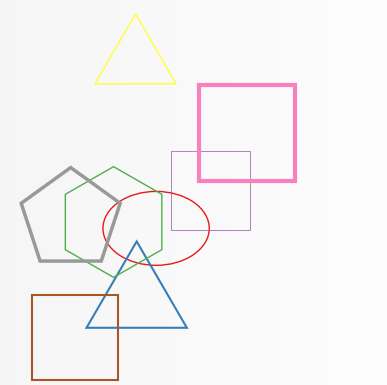[{"shape": "oval", "thickness": 1, "radius": 0.69, "center": [0.403, 0.407]}, {"shape": "triangle", "thickness": 1.5, "radius": 0.75, "center": [0.353, 0.223]}, {"shape": "hexagon", "thickness": 1, "radius": 0.72, "center": [0.293, 0.423]}, {"shape": "square", "thickness": 0.5, "radius": 0.51, "center": [0.544, 0.506]}, {"shape": "triangle", "thickness": 1, "radius": 0.6, "center": [0.35, 0.843]}, {"shape": "square", "thickness": 1.5, "radius": 0.55, "center": [0.194, 0.124]}, {"shape": "square", "thickness": 3, "radius": 0.62, "center": [0.637, 0.655]}, {"shape": "pentagon", "thickness": 2.5, "radius": 0.67, "center": [0.182, 0.431]}]